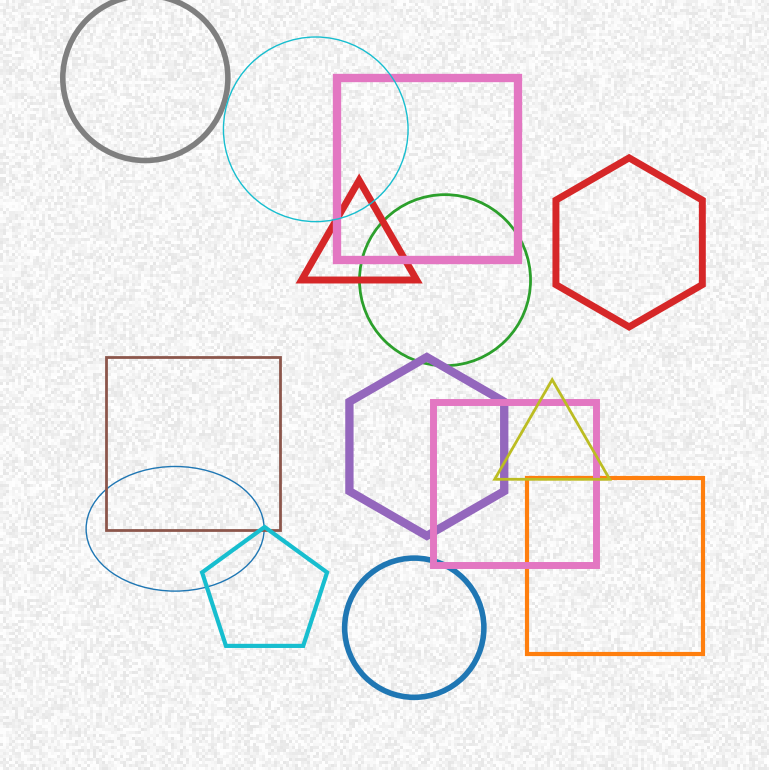[{"shape": "circle", "thickness": 2, "radius": 0.45, "center": [0.538, 0.185]}, {"shape": "oval", "thickness": 0.5, "radius": 0.58, "center": [0.227, 0.313]}, {"shape": "square", "thickness": 1.5, "radius": 0.57, "center": [0.799, 0.265]}, {"shape": "circle", "thickness": 1, "radius": 0.56, "center": [0.578, 0.636]}, {"shape": "hexagon", "thickness": 2.5, "radius": 0.55, "center": [0.817, 0.685]}, {"shape": "triangle", "thickness": 2.5, "radius": 0.43, "center": [0.466, 0.679]}, {"shape": "hexagon", "thickness": 3, "radius": 0.58, "center": [0.554, 0.42]}, {"shape": "square", "thickness": 1, "radius": 0.56, "center": [0.25, 0.424]}, {"shape": "square", "thickness": 2.5, "radius": 0.53, "center": [0.668, 0.372]}, {"shape": "square", "thickness": 3, "radius": 0.59, "center": [0.555, 0.78]}, {"shape": "circle", "thickness": 2, "radius": 0.54, "center": [0.189, 0.899]}, {"shape": "triangle", "thickness": 1, "radius": 0.43, "center": [0.717, 0.421]}, {"shape": "pentagon", "thickness": 1.5, "radius": 0.43, "center": [0.344, 0.23]}, {"shape": "circle", "thickness": 0.5, "radius": 0.6, "center": [0.41, 0.832]}]